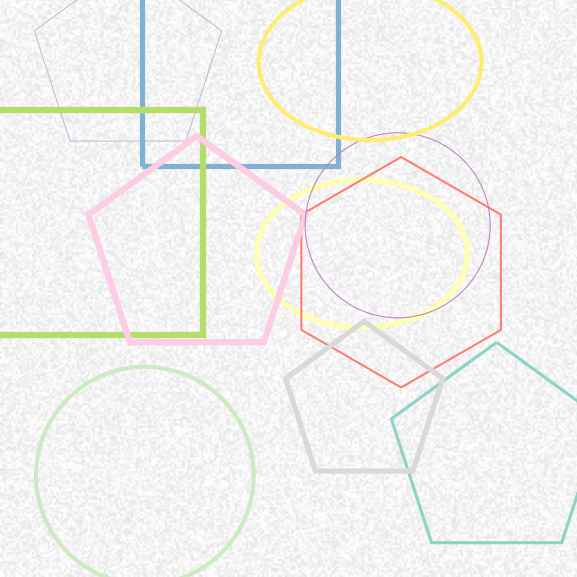[{"shape": "pentagon", "thickness": 1.5, "radius": 0.96, "center": [0.86, 0.215]}, {"shape": "oval", "thickness": 2.5, "radius": 0.91, "center": [0.627, 0.56]}, {"shape": "pentagon", "thickness": 0.5, "radius": 0.85, "center": [0.222, 0.893]}, {"shape": "hexagon", "thickness": 1, "radius": 1.0, "center": [0.695, 0.528]}, {"shape": "square", "thickness": 2.5, "radius": 0.85, "center": [0.415, 0.881]}, {"shape": "square", "thickness": 3, "radius": 0.97, "center": [0.156, 0.614]}, {"shape": "pentagon", "thickness": 3, "radius": 0.99, "center": [0.341, 0.566]}, {"shape": "pentagon", "thickness": 2.5, "radius": 0.72, "center": [0.631, 0.299]}, {"shape": "circle", "thickness": 0.5, "radius": 0.8, "center": [0.689, 0.609]}, {"shape": "circle", "thickness": 2, "radius": 0.94, "center": [0.251, 0.176]}, {"shape": "oval", "thickness": 2, "radius": 0.96, "center": [0.641, 0.891]}]